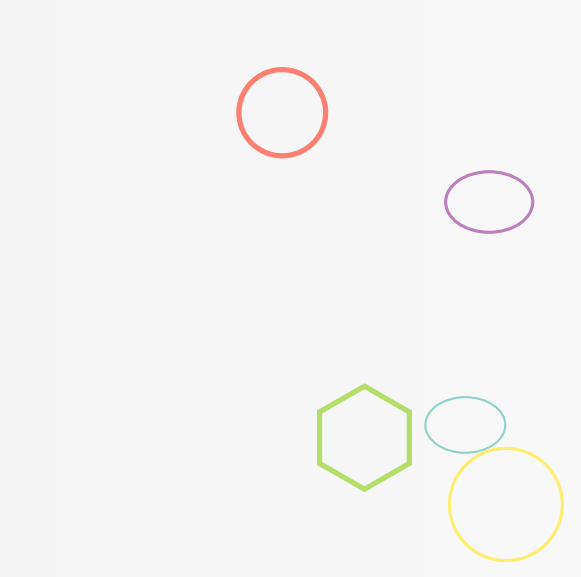[{"shape": "oval", "thickness": 1, "radius": 0.34, "center": [0.801, 0.263]}, {"shape": "circle", "thickness": 2.5, "radius": 0.37, "center": [0.486, 0.804]}, {"shape": "hexagon", "thickness": 2.5, "radius": 0.45, "center": [0.627, 0.241]}, {"shape": "oval", "thickness": 1.5, "radius": 0.37, "center": [0.842, 0.649]}, {"shape": "circle", "thickness": 1.5, "radius": 0.49, "center": [0.87, 0.126]}]